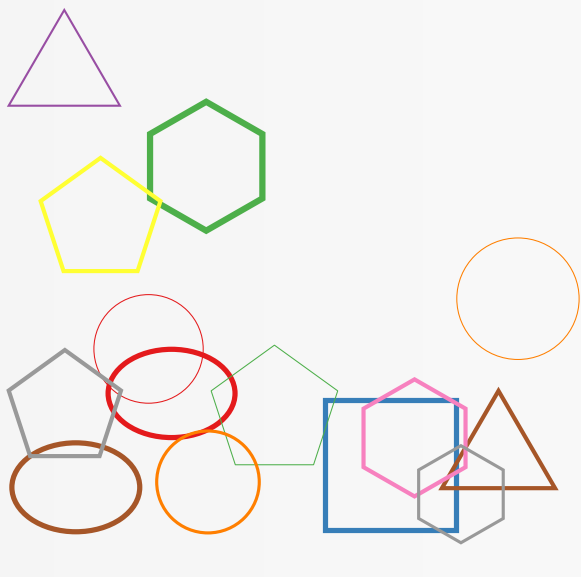[{"shape": "circle", "thickness": 0.5, "radius": 0.47, "center": [0.256, 0.395]}, {"shape": "oval", "thickness": 2.5, "radius": 0.55, "center": [0.295, 0.318]}, {"shape": "square", "thickness": 2.5, "radius": 0.56, "center": [0.672, 0.194]}, {"shape": "pentagon", "thickness": 0.5, "radius": 0.57, "center": [0.472, 0.287]}, {"shape": "hexagon", "thickness": 3, "radius": 0.56, "center": [0.355, 0.711]}, {"shape": "triangle", "thickness": 1, "radius": 0.55, "center": [0.111, 0.871]}, {"shape": "circle", "thickness": 1.5, "radius": 0.44, "center": [0.358, 0.165]}, {"shape": "circle", "thickness": 0.5, "radius": 0.53, "center": [0.891, 0.482]}, {"shape": "pentagon", "thickness": 2, "radius": 0.54, "center": [0.173, 0.617]}, {"shape": "oval", "thickness": 2.5, "radius": 0.55, "center": [0.13, 0.155]}, {"shape": "triangle", "thickness": 2, "radius": 0.56, "center": [0.858, 0.21]}, {"shape": "hexagon", "thickness": 2, "radius": 0.51, "center": [0.713, 0.241]}, {"shape": "pentagon", "thickness": 2, "radius": 0.51, "center": [0.112, 0.291]}, {"shape": "hexagon", "thickness": 1.5, "radius": 0.42, "center": [0.793, 0.143]}]